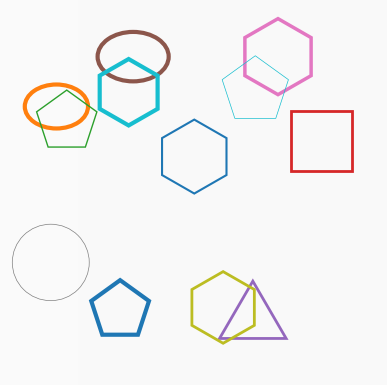[{"shape": "pentagon", "thickness": 3, "radius": 0.39, "center": [0.31, 0.194]}, {"shape": "hexagon", "thickness": 1.5, "radius": 0.48, "center": [0.501, 0.593]}, {"shape": "oval", "thickness": 3, "radius": 0.41, "center": [0.146, 0.723]}, {"shape": "pentagon", "thickness": 1, "radius": 0.41, "center": [0.172, 0.684]}, {"shape": "square", "thickness": 2, "radius": 0.39, "center": [0.829, 0.633]}, {"shape": "triangle", "thickness": 2, "radius": 0.5, "center": [0.652, 0.17]}, {"shape": "oval", "thickness": 3, "radius": 0.46, "center": [0.344, 0.853]}, {"shape": "hexagon", "thickness": 2.5, "radius": 0.49, "center": [0.717, 0.853]}, {"shape": "circle", "thickness": 0.5, "radius": 0.5, "center": [0.131, 0.318]}, {"shape": "hexagon", "thickness": 2, "radius": 0.47, "center": [0.576, 0.201]}, {"shape": "hexagon", "thickness": 3, "radius": 0.43, "center": [0.332, 0.76]}, {"shape": "pentagon", "thickness": 0.5, "radius": 0.45, "center": [0.659, 0.765]}]